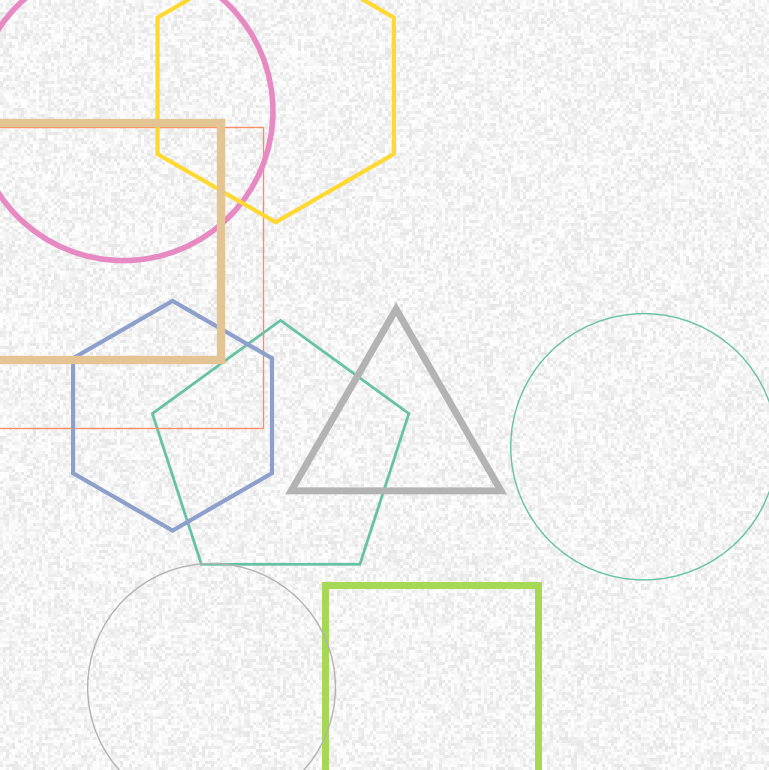[{"shape": "circle", "thickness": 0.5, "radius": 0.86, "center": [0.836, 0.42]}, {"shape": "pentagon", "thickness": 1, "radius": 0.88, "center": [0.364, 0.409]}, {"shape": "square", "thickness": 0.5, "radius": 0.98, "center": [0.146, 0.64]}, {"shape": "hexagon", "thickness": 1.5, "radius": 0.75, "center": [0.224, 0.46]}, {"shape": "circle", "thickness": 2, "radius": 0.97, "center": [0.16, 0.856]}, {"shape": "square", "thickness": 2.5, "radius": 0.69, "center": [0.56, 0.102]}, {"shape": "hexagon", "thickness": 1.5, "radius": 0.89, "center": [0.358, 0.889]}, {"shape": "square", "thickness": 3, "radius": 0.77, "center": [0.134, 0.687]}, {"shape": "circle", "thickness": 0.5, "radius": 0.8, "center": [0.275, 0.107]}, {"shape": "triangle", "thickness": 2.5, "radius": 0.79, "center": [0.514, 0.441]}]